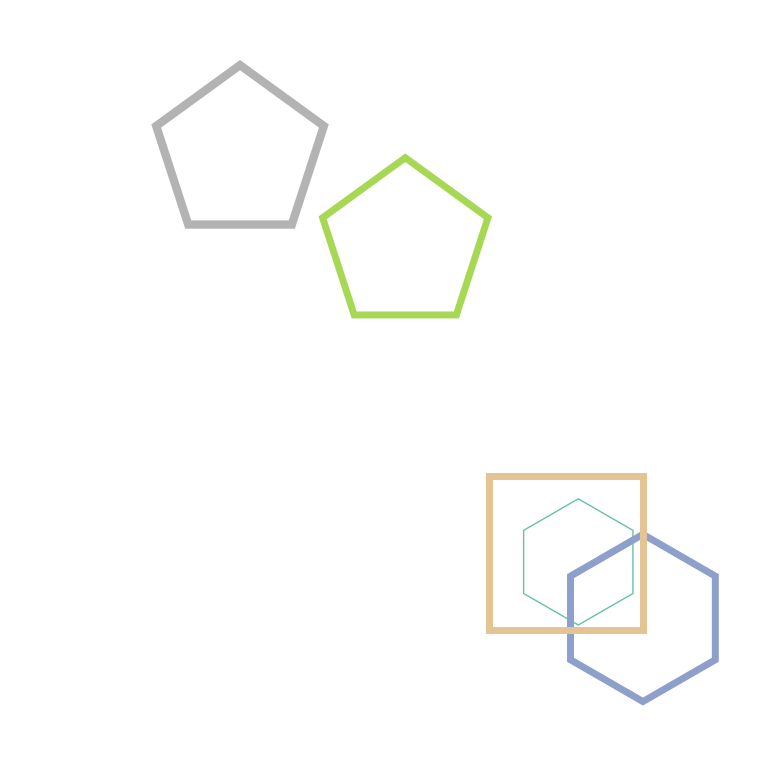[{"shape": "hexagon", "thickness": 0.5, "radius": 0.41, "center": [0.751, 0.27]}, {"shape": "hexagon", "thickness": 2.5, "radius": 0.54, "center": [0.835, 0.197]}, {"shape": "pentagon", "thickness": 2.5, "radius": 0.56, "center": [0.526, 0.682]}, {"shape": "square", "thickness": 2.5, "radius": 0.5, "center": [0.735, 0.282]}, {"shape": "pentagon", "thickness": 3, "radius": 0.57, "center": [0.312, 0.801]}]